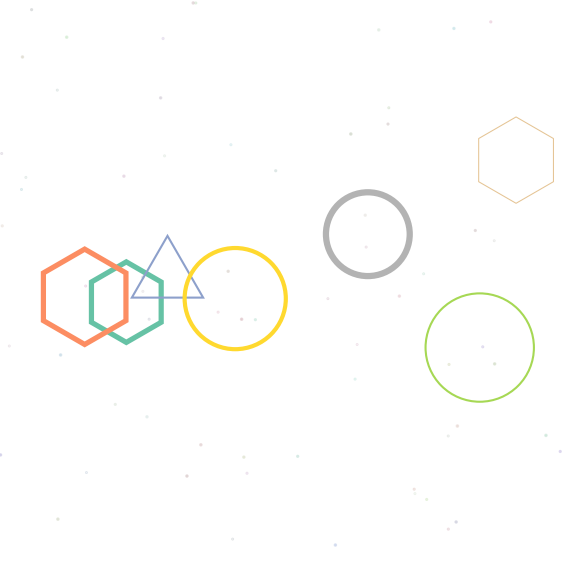[{"shape": "hexagon", "thickness": 2.5, "radius": 0.35, "center": [0.219, 0.476]}, {"shape": "hexagon", "thickness": 2.5, "radius": 0.41, "center": [0.147, 0.485]}, {"shape": "triangle", "thickness": 1, "radius": 0.36, "center": [0.29, 0.519]}, {"shape": "circle", "thickness": 1, "radius": 0.47, "center": [0.831, 0.397]}, {"shape": "circle", "thickness": 2, "radius": 0.44, "center": [0.407, 0.482]}, {"shape": "hexagon", "thickness": 0.5, "radius": 0.37, "center": [0.894, 0.722]}, {"shape": "circle", "thickness": 3, "radius": 0.36, "center": [0.637, 0.594]}]